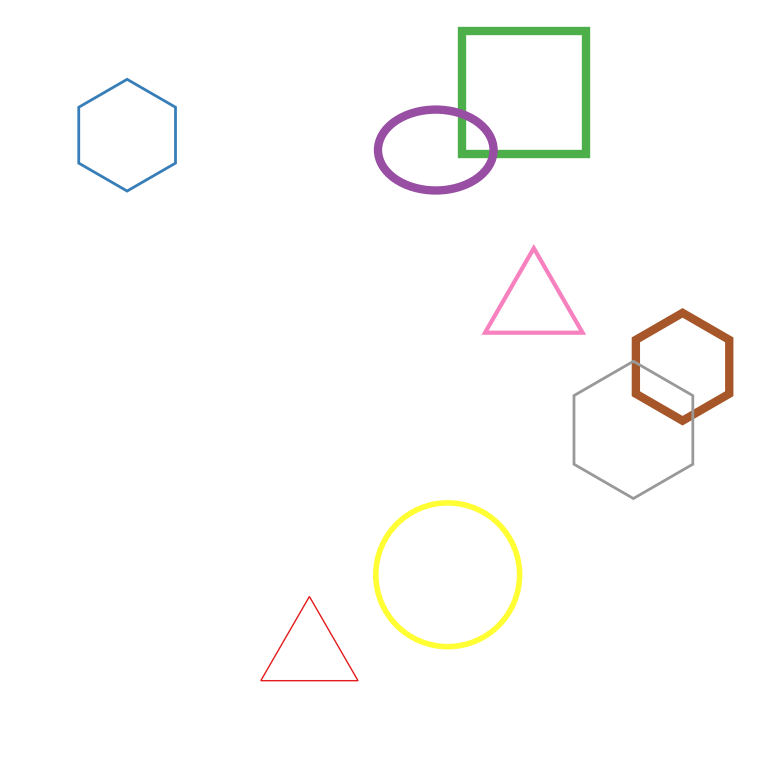[{"shape": "triangle", "thickness": 0.5, "radius": 0.36, "center": [0.402, 0.152]}, {"shape": "hexagon", "thickness": 1, "radius": 0.36, "center": [0.165, 0.824]}, {"shape": "square", "thickness": 3, "radius": 0.4, "center": [0.68, 0.88]}, {"shape": "oval", "thickness": 3, "radius": 0.38, "center": [0.566, 0.805]}, {"shape": "circle", "thickness": 2, "radius": 0.47, "center": [0.581, 0.254]}, {"shape": "hexagon", "thickness": 3, "radius": 0.35, "center": [0.886, 0.524]}, {"shape": "triangle", "thickness": 1.5, "radius": 0.37, "center": [0.693, 0.605]}, {"shape": "hexagon", "thickness": 1, "radius": 0.45, "center": [0.823, 0.442]}]